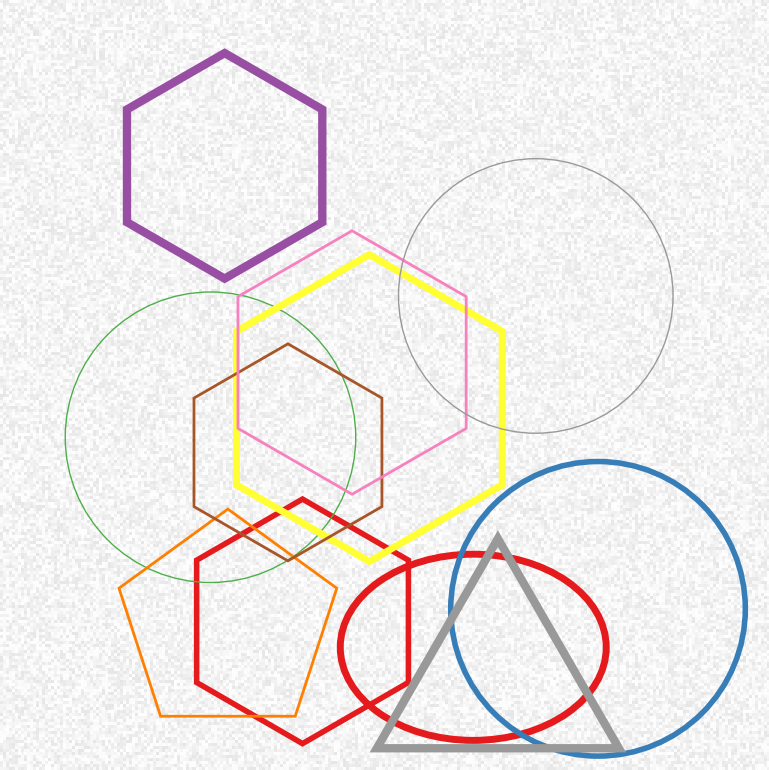[{"shape": "hexagon", "thickness": 2, "radius": 0.79, "center": [0.393, 0.193]}, {"shape": "oval", "thickness": 2.5, "radius": 0.86, "center": [0.615, 0.159]}, {"shape": "circle", "thickness": 2, "radius": 0.96, "center": [0.777, 0.209]}, {"shape": "circle", "thickness": 0.5, "radius": 0.94, "center": [0.273, 0.432]}, {"shape": "hexagon", "thickness": 3, "radius": 0.73, "center": [0.292, 0.785]}, {"shape": "pentagon", "thickness": 1, "radius": 0.74, "center": [0.296, 0.19]}, {"shape": "hexagon", "thickness": 2.5, "radius": 1.0, "center": [0.48, 0.47]}, {"shape": "hexagon", "thickness": 1, "radius": 0.7, "center": [0.374, 0.413]}, {"shape": "hexagon", "thickness": 1, "radius": 0.86, "center": [0.457, 0.529]}, {"shape": "circle", "thickness": 0.5, "radius": 0.89, "center": [0.696, 0.616]}, {"shape": "triangle", "thickness": 3, "radius": 0.91, "center": [0.647, 0.119]}]